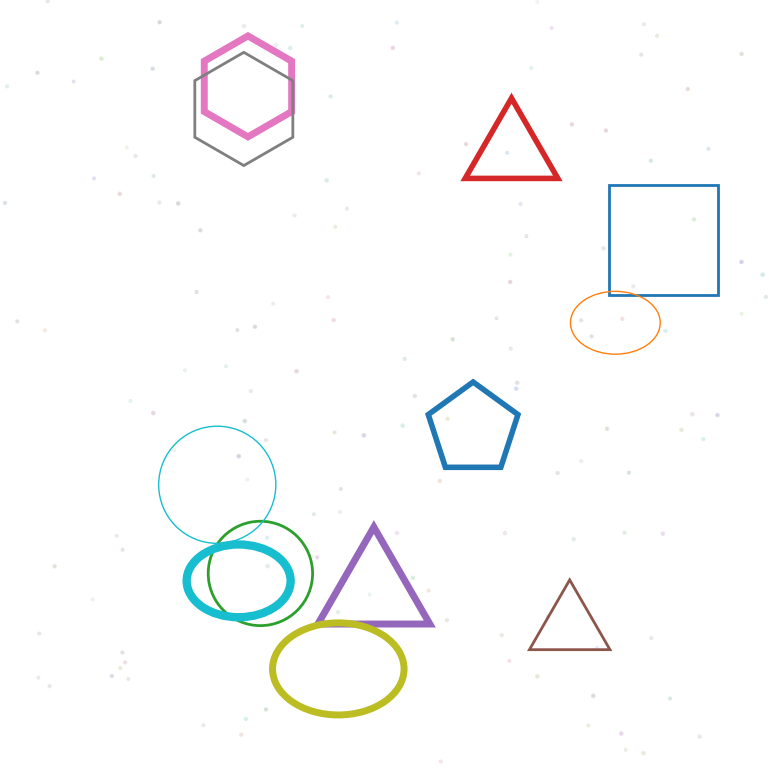[{"shape": "square", "thickness": 1, "radius": 0.35, "center": [0.862, 0.688]}, {"shape": "pentagon", "thickness": 2, "radius": 0.31, "center": [0.614, 0.443]}, {"shape": "oval", "thickness": 0.5, "radius": 0.29, "center": [0.799, 0.581]}, {"shape": "circle", "thickness": 1, "radius": 0.34, "center": [0.338, 0.255]}, {"shape": "triangle", "thickness": 2, "radius": 0.35, "center": [0.664, 0.803]}, {"shape": "triangle", "thickness": 2.5, "radius": 0.42, "center": [0.486, 0.232]}, {"shape": "triangle", "thickness": 1, "radius": 0.3, "center": [0.74, 0.186]}, {"shape": "hexagon", "thickness": 2.5, "radius": 0.33, "center": [0.322, 0.888]}, {"shape": "hexagon", "thickness": 1, "radius": 0.37, "center": [0.317, 0.859]}, {"shape": "oval", "thickness": 2.5, "radius": 0.43, "center": [0.439, 0.131]}, {"shape": "circle", "thickness": 0.5, "radius": 0.38, "center": [0.282, 0.37]}, {"shape": "oval", "thickness": 3, "radius": 0.34, "center": [0.31, 0.246]}]